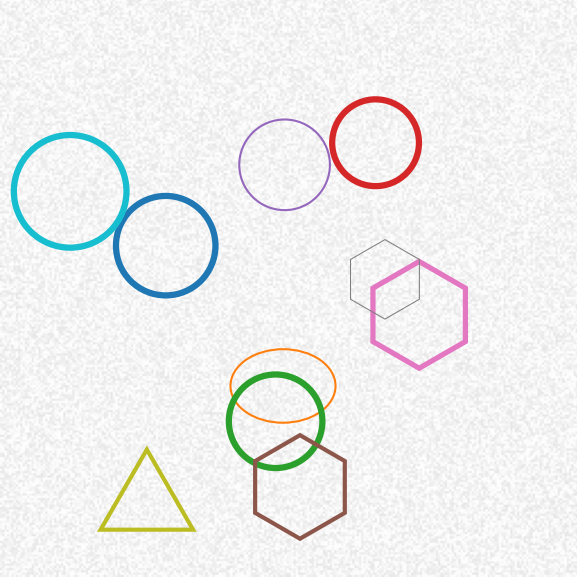[{"shape": "circle", "thickness": 3, "radius": 0.43, "center": [0.287, 0.574]}, {"shape": "oval", "thickness": 1, "radius": 0.45, "center": [0.49, 0.331]}, {"shape": "circle", "thickness": 3, "radius": 0.4, "center": [0.477, 0.27]}, {"shape": "circle", "thickness": 3, "radius": 0.38, "center": [0.65, 0.752]}, {"shape": "circle", "thickness": 1, "radius": 0.39, "center": [0.493, 0.714]}, {"shape": "hexagon", "thickness": 2, "radius": 0.45, "center": [0.519, 0.156]}, {"shape": "hexagon", "thickness": 2.5, "radius": 0.46, "center": [0.726, 0.454]}, {"shape": "hexagon", "thickness": 0.5, "radius": 0.34, "center": [0.667, 0.515]}, {"shape": "triangle", "thickness": 2, "radius": 0.46, "center": [0.254, 0.128]}, {"shape": "circle", "thickness": 3, "radius": 0.49, "center": [0.121, 0.668]}]